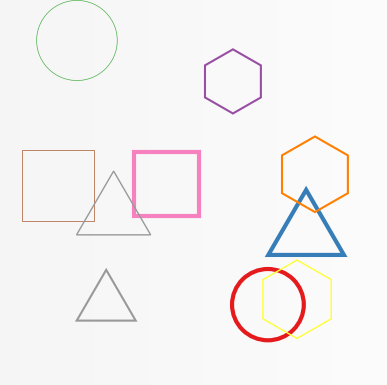[{"shape": "circle", "thickness": 3, "radius": 0.46, "center": [0.691, 0.209]}, {"shape": "triangle", "thickness": 3, "radius": 0.56, "center": [0.79, 0.394]}, {"shape": "circle", "thickness": 0.5, "radius": 0.52, "center": [0.199, 0.895]}, {"shape": "hexagon", "thickness": 1.5, "radius": 0.42, "center": [0.601, 0.789]}, {"shape": "hexagon", "thickness": 1.5, "radius": 0.49, "center": [0.813, 0.547]}, {"shape": "hexagon", "thickness": 1, "radius": 0.51, "center": [0.767, 0.223]}, {"shape": "square", "thickness": 0.5, "radius": 0.46, "center": [0.15, 0.517]}, {"shape": "square", "thickness": 3, "radius": 0.42, "center": [0.43, 0.522]}, {"shape": "triangle", "thickness": 1, "radius": 0.55, "center": [0.293, 0.445]}, {"shape": "triangle", "thickness": 1.5, "radius": 0.44, "center": [0.274, 0.211]}]